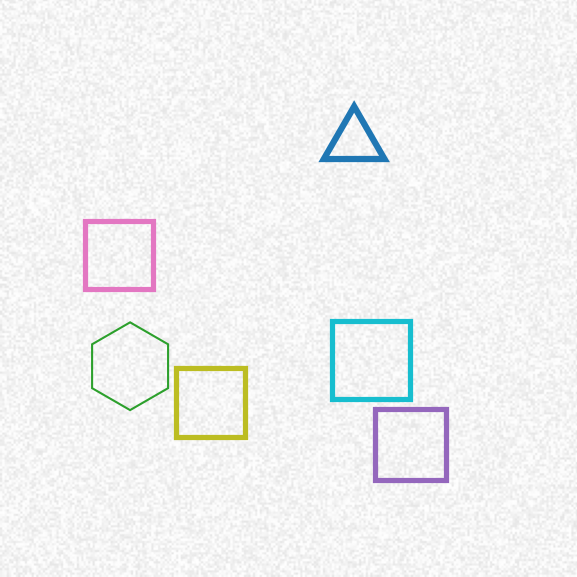[{"shape": "triangle", "thickness": 3, "radius": 0.3, "center": [0.613, 0.754]}, {"shape": "hexagon", "thickness": 1, "radius": 0.38, "center": [0.225, 0.365]}, {"shape": "square", "thickness": 2.5, "radius": 0.31, "center": [0.71, 0.229]}, {"shape": "square", "thickness": 2.5, "radius": 0.3, "center": [0.207, 0.557]}, {"shape": "square", "thickness": 2.5, "radius": 0.3, "center": [0.365, 0.302]}, {"shape": "square", "thickness": 2.5, "radius": 0.34, "center": [0.643, 0.376]}]